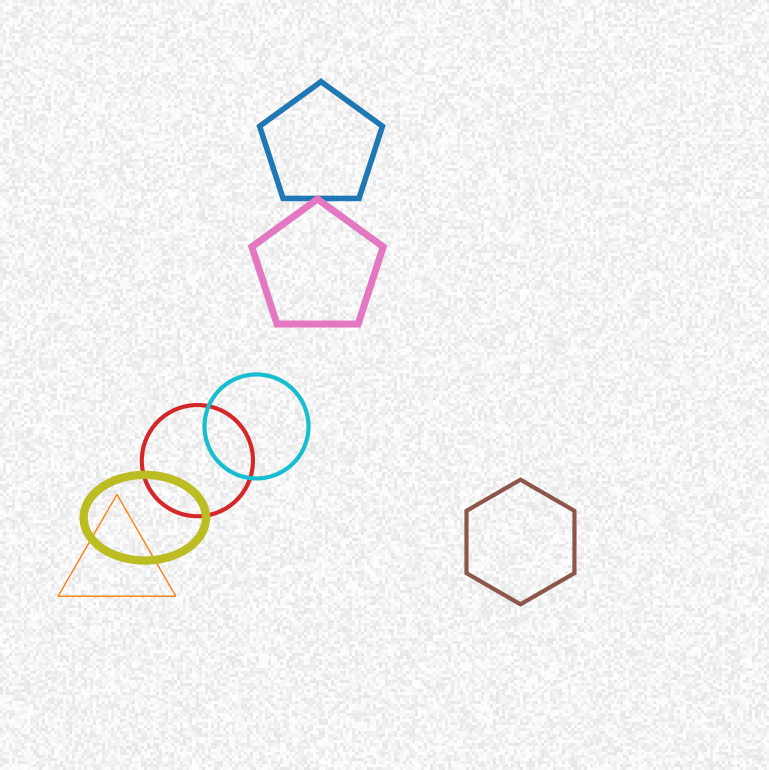[{"shape": "pentagon", "thickness": 2, "radius": 0.42, "center": [0.417, 0.81]}, {"shape": "triangle", "thickness": 0.5, "radius": 0.44, "center": [0.152, 0.27]}, {"shape": "circle", "thickness": 1.5, "radius": 0.36, "center": [0.256, 0.402]}, {"shape": "hexagon", "thickness": 1.5, "radius": 0.4, "center": [0.676, 0.296]}, {"shape": "pentagon", "thickness": 2.5, "radius": 0.45, "center": [0.412, 0.652]}, {"shape": "oval", "thickness": 3, "radius": 0.4, "center": [0.188, 0.328]}, {"shape": "circle", "thickness": 1.5, "radius": 0.34, "center": [0.333, 0.446]}]